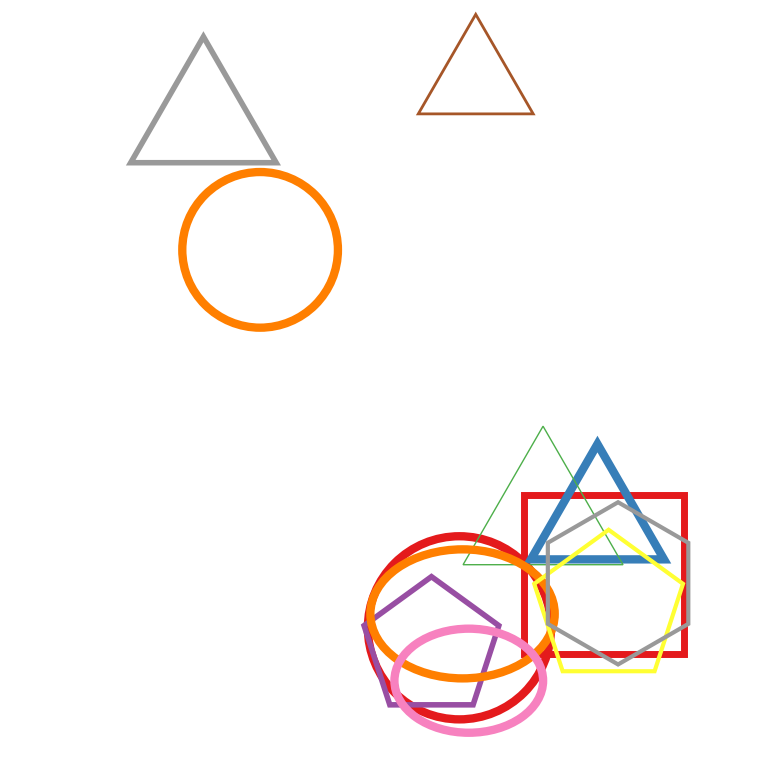[{"shape": "square", "thickness": 2.5, "radius": 0.52, "center": [0.784, 0.254]}, {"shape": "circle", "thickness": 3, "radius": 0.59, "center": [0.597, 0.185]}, {"shape": "triangle", "thickness": 3, "radius": 0.5, "center": [0.776, 0.323]}, {"shape": "triangle", "thickness": 0.5, "radius": 0.6, "center": [0.705, 0.327]}, {"shape": "pentagon", "thickness": 2, "radius": 0.46, "center": [0.56, 0.159]}, {"shape": "oval", "thickness": 3, "radius": 0.6, "center": [0.601, 0.203]}, {"shape": "circle", "thickness": 3, "radius": 0.51, "center": [0.338, 0.676]}, {"shape": "pentagon", "thickness": 1.5, "radius": 0.51, "center": [0.79, 0.21]}, {"shape": "triangle", "thickness": 1, "radius": 0.43, "center": [0.618, 0.895]}, {"shape": "oval", "thickness": 3, "radius": 0.48, "center": [0.609, 0.116]}, {"shape": "hexagon", "thickness": 1.5, "radius": 0.53, "center": [0.803, 0.242]}, {"shape": "triangle", "thickness": 2, "radius": 0.55, "center": [0.264, 0.843]}]